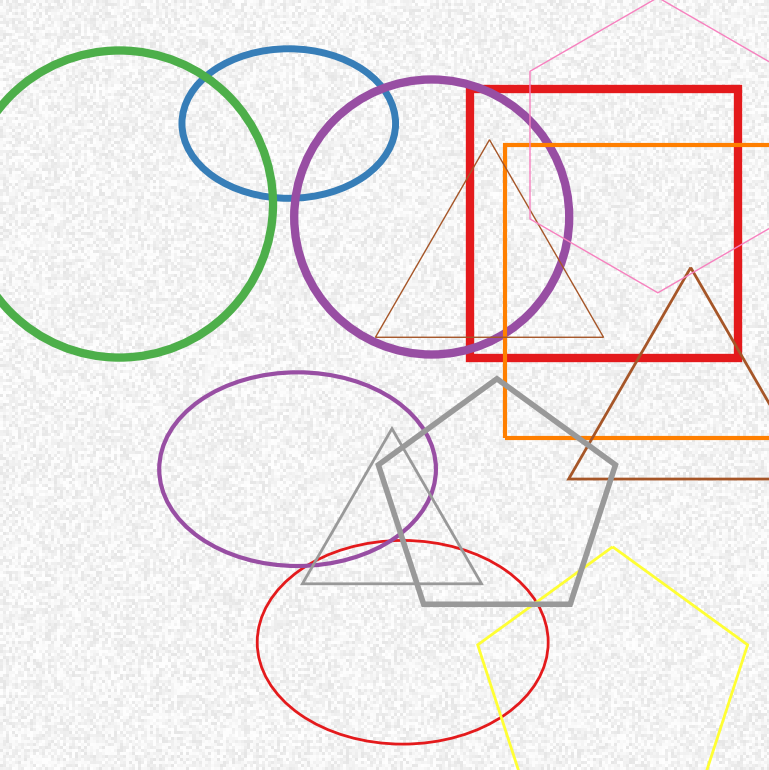[{"shape": "square", "thickness": 3, "radius": 0.87, "center": [0.784, 0.71]}, {"shape": "oval", "thickness": 1, "radius": 0.94, "center": [0.523, 0.166]}, {"shape": "oval", "thickness": 2.5, "radius": 0.69, "center": [0.375, 0.84]}, {"shape": "circle", "thickness": 3, "radius": 1.0, "center": [0.155, 0.735]}, {"shape": "circle", "thickness": 3, "radius": 0.89, "center": [0.561, 0.718]}, {"shape": "oval", "thickness": 1.5, "radius": 0.9, "center": [0.386, 0.391]}, {"shape": "square", "thickness": 1.5, "radius": 0.95, "center": [0.847, 0.622]}, {"shape": "pentagon", "thickness": 1, "radius": 0.92, "center": [0.796, 0.106]}, {"shape": "triangle", "thickness": 0.5, "radius": 0.86, "center": [0.636, 0.647]}, {"shape": "triangle", "thickness": 1, "radius": 0.92, "center": [0.897, 0.469]}, {"shape": "hexagon", "thickness": 0.5, "radius": 0.96, "center": [0.854, 0.812]}, {"shape": "triangle", "thickness": 1, "radius": 0.67, "center": [0.509, 0.309]}, {"shape": "pentagon", "thickness": 2, "radius": 0.81, "center": [0.645, 0.346]}]